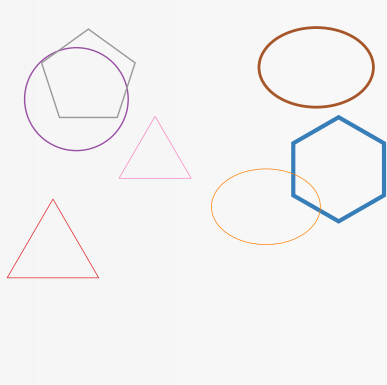[{"shape": "triangle", "thickness": 0.5, "radius": 0.68, "center": [0.137, 0.347]}, {"shape": "hexagon", "thickness": 3, "radius": 0.68, "center": [0.874, 0.56]}, {"shape": "circle", "thickness": 1, "radius": 0.67, "center": [0.197, 0.742]}, {"shape": "oval", "thickness": 0.5, "radius": 0.7, "center": [0.686, 0.463]}, {"shape": "oval", "thickness": 2, "radius": 0.74, "center": [0.816, 0.825]}, {"shape": "triangle", "thickness": 0.5, "radius": 0.54, "center": [0.4, 0.591]}, {"shape": "pentagon", "thickness": 1, "radius": 0.63, "center": [0.228, 0.798]}]